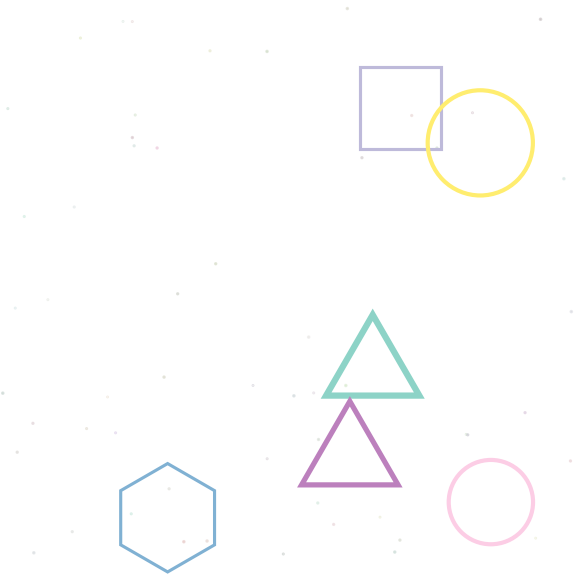[{"shape": "triangle", "thickness": 3, "radius": 0.47, "center": [0.645, 0.361]}, {"shape": "square", "thickness": 1.5, "radius": 0.35, "center": [0.694, 0.812]}, {"shape": "hexagon", "thickness": 1.5, "radius": 0.47, "center": [0.29, 0.103]}, {"shape": "circle", "thickness": 2, "radius": 0.37, "center": [0.85, 0.13]}, {"shape": "triangle", "thickness": 2.5, "radius": 0.48, "center": [0.606, 0.208]}, {"shape": "circle", "thickness": 2, "radius": 0.46, "center": [0.832, 0.752]}]